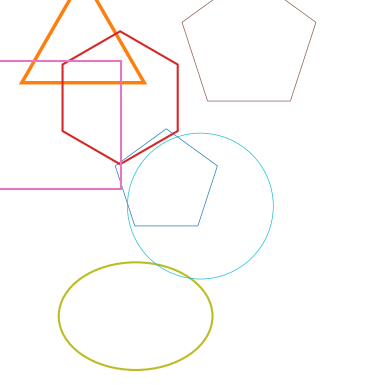[{"shape": "pentagon", "thickness": 0.5, "radius": 0.7, "center": [0.432, 0.526]}, {"shape": "triangle", "thickness": 2.5, "radius": 0.92, "center": [0.216, 0.877]}, {"shape": "hexagon", "thickness": 1.5, "radius": 0.86, "center": [0.312, 0.746]}, {"shape": "pentagon", "thickness": 0.5, "radius": 0.91, "center": [0.647, 0.885]}, {"shape": "square", "thickness": 1.5, "radius": 0.83, "center": [0.15, 0.676]}, {"shape": "oval", "thickness": 1.5, "radius": 1.0, "center": [0.352, 0.179]}, {"shape": "circle", "thickness": 0.5, "radius": 0.95, "center": [0.52, 0.465]}]